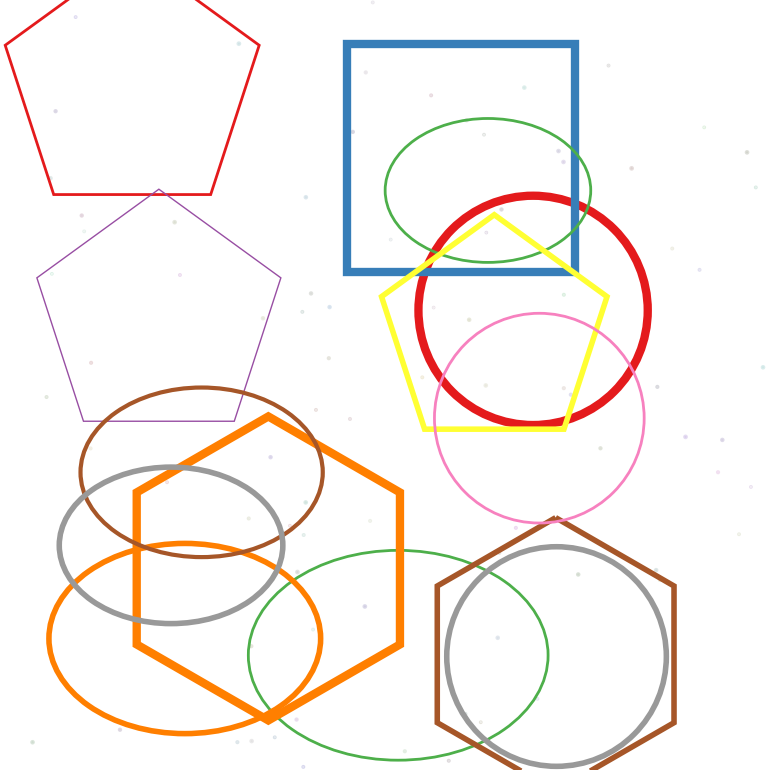[{"shape": "circle", "thickness": 3, "radius": 0.74, "center": [0.692, 0.597]}, {"shape": "pentagon", "thickness": 1, "radius": 0.87, "center": [0.172, 0.888]}, {"shape": "square", "thickness": 3, "radius": 0.74, "center": [0.599, 0.795]}, {"shape": "oval", "thickness": 1, "radius": 0.67, "center": [0.634, 0.753]}, {"shape": "oval", "thickness": 1, "radius": 0.97, "center": [0.517, 0.149]}, {"shape": "pentagon", "thickness": 0.5, "radius": 0.83, "center": [0.206, 0.588]}, {"shape": "hexagon", "thickness": 3, "radius": 0.99, "center": [0.348, 0.262]}, {"shape": "oval", "thickness": 2, "radius": 0.88, "center": [0.24, 0.171]}, {"shape": "pentagon", "thickness": 2, "radius": 0.77, "center": [0.642, 0.567]}, {"shape": "hexagon", "thickness": 2, "radius": 0.89, "center": [0.722, 0.15]}, {"shape": "oval", "thickness": 1.5, "radius": 0.79, "center": [0.262, 0.387]}, {"shape": "circle", "thickness": 1, "radius": 0.68, "center": [0.7, 0.457]}, {"shape": "oval", "thickness": 2, "radius": 0.73, "center": [0.222, 0.292]}, {"shape": "circle", "thickness": 2, "radius": 0.71, "center": [0.723, 0.147]}]